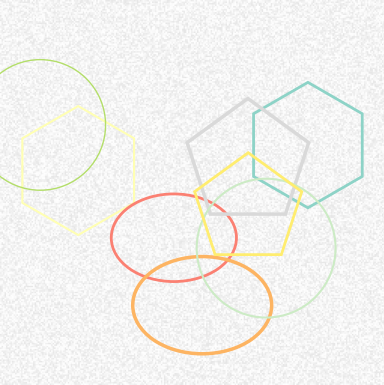[{"shape": "hexagon", "thickness": 2, "radius": 0.81, "center": [0.8, 0.623]}, {"shape": "hexagon", "thickness": 1.5, "radius": 0.84, "center": [0.203, 0.557]}, {"shape": "oval", "thickness": 2, "radius": 0.81, "center": [0.452, 0.382]}, {"shape": "oval", "thickness": 2.5, "radius": 0.9, "center": [0.525, 0.207]}, {"shape": "circle", "thickness": 1, "radius": 0.85, "center": [0.105, 0.676]}, {"shape": "pentagon", "thickness": 2.5, "radius": 0.83, "center": [0.644, 0.578]}, {"shape": "circle", "thickness": 1.5, "radius": 0.9, "center": [0.691, 0.356]}, {"shape": "pentagon", "thickness": 2, "radius": 0.73, "center": [0.645, 0.457]}]